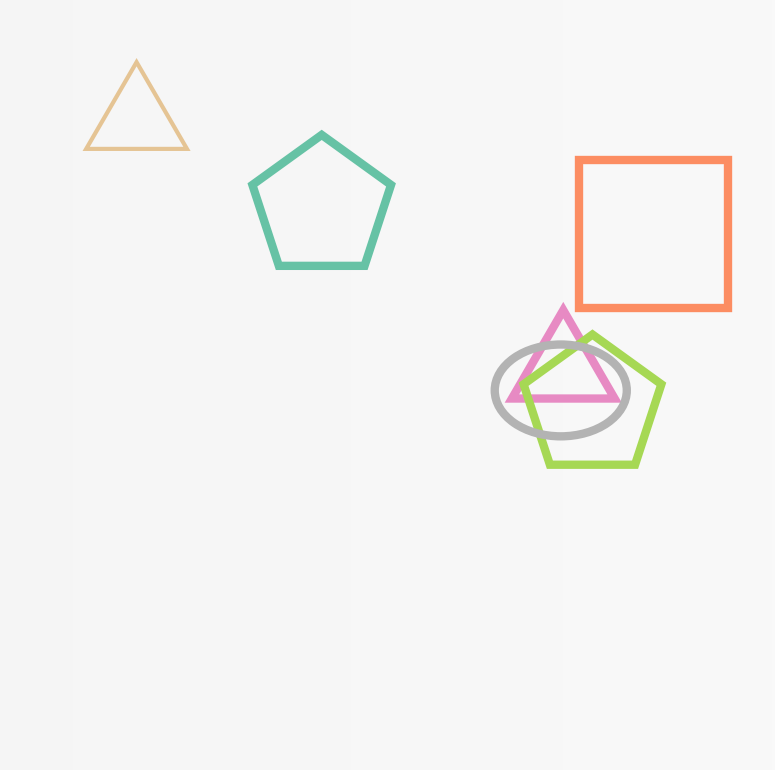[{"shape": "pentagon", "thickness": 3, "radius": 0.47, "center": [0.415, 0.731]}, {"shape": "square", "thickness": 3, "radius": 0.48, "center": [0.843, 0.696]}, {"shape": "triangle", "thickness": 3, "radius": 0.38, "center": [0.727, 0.521]}, {"shape": "pentagon", "thickness": 3, "radius": 0.47, "center": [0.764, 0.472]}, {"shape": "triangle", "thickness": 1.5, "radius": 0.38, "center": [0.176, 0.844]}, {"shape": "oval", "thickness": 3, "radius": 0.43, "center": [0.724, 0.493]}]